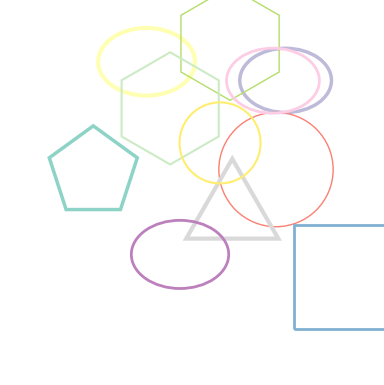[{"shape": "pentagon", "thickness": 2.5, "radius": 0.6, "center": [0.242, 0.553]}, {"shape": "oval", "thickness": 3, "radius": 0.63, "center": [0.381, 0.84]}, {"shape": "oval", "thickness": 2.5, "radius": 0.6, "center": [0.742, 0.791]}, {"shape": "circle", "thickness": 1, "radius": 0.74, "center": [0.717, 0.56]}, {"shape": "square", "thickness": 2, "radius": 0.68, "center": [0.899, 0.28]}, {"shape": "hexagon", "thickness": 1, "radius": 0.74, "center": [0.598, 0.887]}, {"shape": "oval", "thickness": 2, "radius": 0.6, "center": [0.709, 0.79]}, {"shape": "triangle", "thickness": 3, "radius": 0.69, "center": [0.603, 0.449]}, {"shape": "oval", "thickness": 2, "radius": 0.63, "center": [0.468, 0.339]}, {"shape": "hexagon", "thickness": 1.5, "radius": 0.73, "center": [0.442, 0.718]}, {"shape": "circle", "thickness": 1.5, "radius": 0.53, "center": [0.572, 0.629]}]